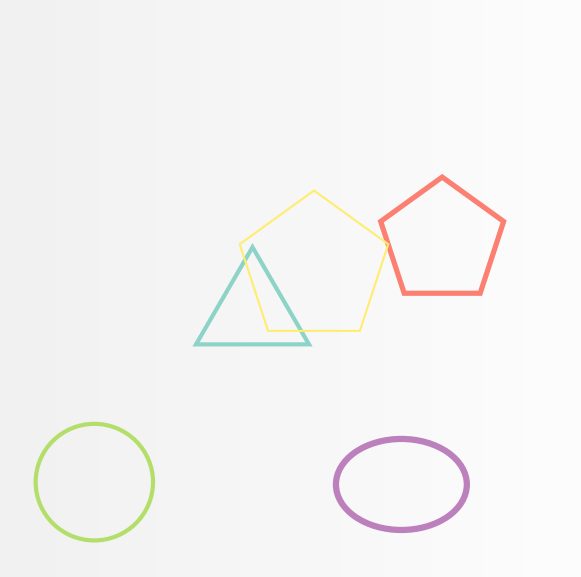[{"shape": "triangle", "thickness": 2, "radius": 0.56, "center": [0.434, 0.459]}, {"shape": "pentagon", "thickness": 2.5, "radius": 0.56, "center": [0.761, 0.581]}, {"shape": "circle", "thickness": 2, "radius": 0.5, "center": [0.162, 0.164]}, {"shape": "oval", "thickness": 3, "radius": 0.56, "center": [0.691, 0.16]}, {"shape": "pentagon", "thickness": 1, "radius": 0.67, "center": [0.54, 0.535]}]